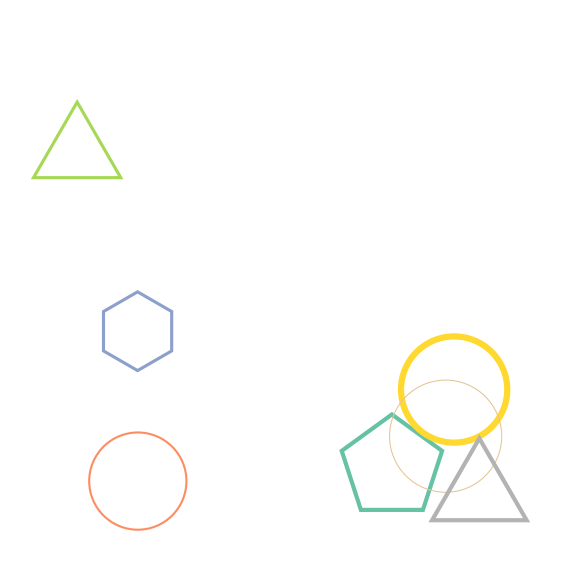[{"shape": "pentagon", "thickness": 2, "radius": 0.46, "center": [0.679, 0.19]}, {"shape": "circle", "thickness": 1, "radius": 0.42, "center": [0.239, 0.166]}, {"shape": "hexagon", "thickness": 1.5, "radius": 0.34, "center": [0.238, 0.426]}, {"shape": "triangle", "thickness": 1.5, "radius": 0.44, "center": [0.134, 0.735]}, {"shape": "circle", "thickness": 3, "radius": 0.46, "center": [0.786, 0.325]}, {"shape": "circle", "thickness": 0.5, "radius": 0.49, "center": [0.772, 0.244]}, {"shape": "triangle", "thickness": 2, "radius": 0.47, "center": [0.83, 0.146]}]